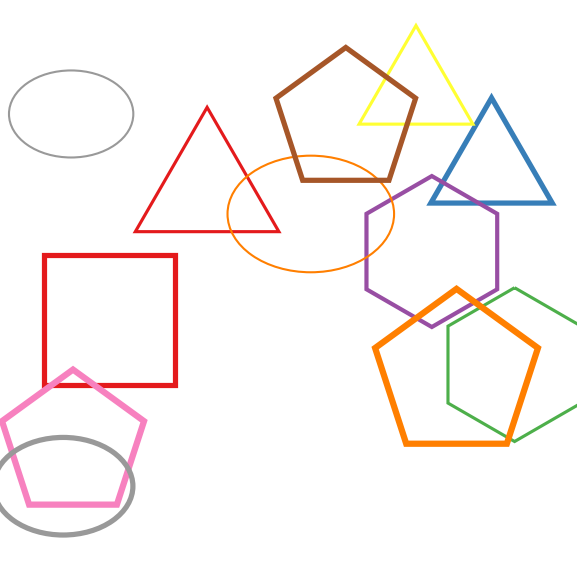[{"shape": "triangle", "thickness": 1.5, "radius": 0.72, "center": [0.359, 0.67]}, {"shape": "square", "thickness": 2.5, "radius": 0.57, "center": [0.19, 0.445]}, {"shape": "triangle", "thickness": 2.5, "radius": 0.61, "center": [0.851, 0.708]}, {"shape": "hexagon", "thickness": 1.5, "radius": 0.67, "center": [0.891, 0.368]}, {"shape": "hexagon", "thickness": 2, "radius": 0.65, "center": [0.748, 0.564]}, {"shape": "pentagon", "thickness": 3, "radius": 0.74, "center": [0.791, 0.351]}, {"shape": "oval", "thickness": 1, "radius": 0.72, "center": [0.538, 0.629]}, {"shape": "triangle", "thickness": 1.5, "radius": 0.57, "center": [0.72, 0.841]}, {"shape": "pentagon", "thickness": 2.5, "radius": 0.64, "center": [0.599, 0.79]}, {"shape": "pentagon", "thickness": 3, "radius": 0.65, "center": [0.126, 0.23]}, {"shape": "oval", "thickness": 2.5, "radius": 0.6, "center": [0.109, 0.157]}, {"shape": "oval", "thickness": 1, "radius": 0.54, "center": [0.123, 0.802]}]